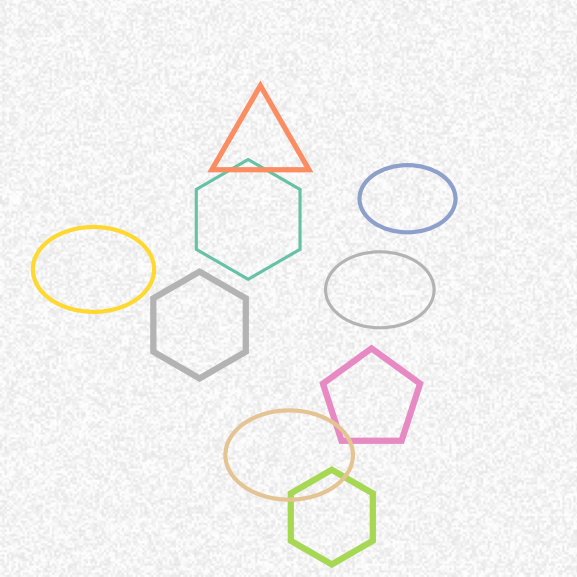[{"shape": "hexagon", "thickness": 1.5, "radius": 0.52, "center": [0.43, 0.619]}, {"shape": "triangle", "thickness": 2.5, "radius": 0.49, "center": [0.451, 0.754]}, {"shape": "oval", "thickness": 2, "radius": 0.42, "center": [0.706, 0.655]}, {"shape": "pentagon", "thickness": 3, "radius": 0.44, "center": [0.643, 0.307]}, {"shape": "hexagon", "thickness": 3, "radius": 0.41, "center": [0.575, 0.104]}, {"shape": "oval", "thickness": 2, "radius": 0.52, "center": [0.162, 0.533]}, {"shape": "oval", "thickness": 2, "radius": 0.55, "center": [0.501, 0.211]}, {"shape": "oval", "thickness": 1.5, "radius": 0.47, "center": [0.658, 0.497]}, {"shape": "hexagon", "thickness": 3, "radius": 0.46, "center": [0.346, 0.436]}]